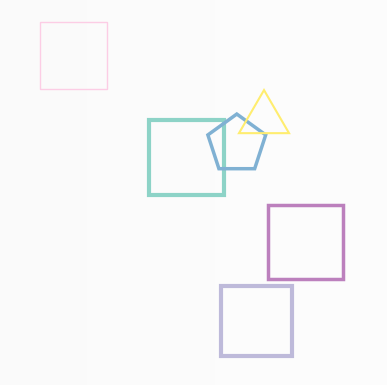[{"shape": "square", "thickness": 3, "radius": 0.49, "center": [0.481, 0.592]}, {"shape": "square", "thickness": 3, "radius": 0.45, "center": [0.663, 0.167]}, {"shape": "pentagon", "thickness": 2.5, "radius": 0.39, "center": [0.611, 0.625]}, {"shape": "square", "thickness": 1, "radius": 0.43, "center": [0.189, 0.855]}, {"shape": "square", "thickness": 2.5, "radius": 0.48, "center": [0.788, 0.371]}, {"shape": "triangle", "thickness": 1.5, "radius": 0.37, "center": [0.681, 0.691]}]